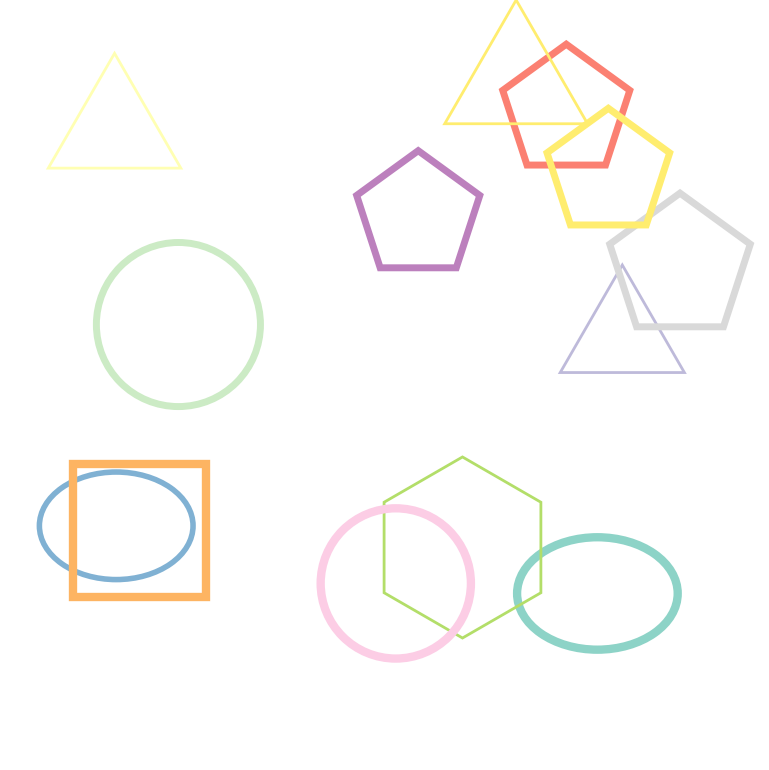[{"shape": "oval", "thickness": 3, "radius": 0.52, "center": [0.776, 0.229]}, {"shape": "triangle", "thickness": 1, "radius": 0.5, "center": [0.149, 0.831]}, {"shape": "triangle", "thickness": 1, "radius": 0.47, "center": [0.808, 0.563]}, {"shape": "pentagon", "thickness": 2.5, "radius": 0.43, "center": [0.735, 0.856]}, {"shape": "oval", "thickness": 2, "radius": 0.5, "center": [0.151, 0.317]}, {"shape": "square", "thickness": 3, "radius": 0.43, "center": [0.181, 0.311]}, {"shape": "hexagon", "thickness": 1, "radius": 0.59, "center": [0.601, 0.289]}, {"shape": "circle", "thickness": 3, "radius": 0.49, "center": [0.514, 0.242]}, {"shape": "pentagon", "thickness": 2.5, "radius": 0.48, "center": [0.883, 0.653]}, {"shape": "pentagon", "thickness": 2.5, "radius": 0.42, "center": [0.543, 0.72]}, {"shape": "circle", "thickness": 2.5, "radius": 0.53, "center": [0.232, 0.579]}, {"shape": "triangle", "thickness": 1, "radius": 0.54, "center": [0.67, 0.893]}, {"shape": "pentagon", "thickness": 2.5, "radius": 0.42, "center": [0.79, 0.776]}]